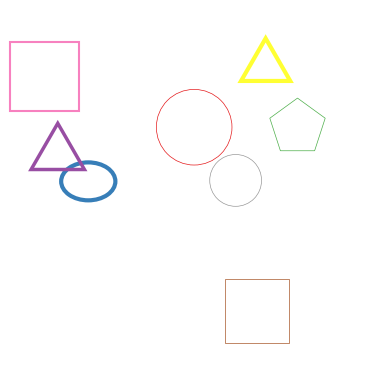[{"shape": "circle", "thickness": 0.5, "radius": 0.49, "center": [0.504, 0.67]}, {"shape": "oval", "thickness": 3, "radius": 0.35, "center": [0.229, 0.529]}, {"shape": "pentagon", "thickness": 0.5, "radius": 0.38, "center": [0.773, 0.67]}, {"shape": "triangle", "thickness": 2.5, "radius": 0.4, "center": [0.15, 0.6]}, {"shape": "triangle", "thickness": 3, "radius": 0.37, "center": [0.69, 0.827]}, {"shape": "square", "thickness": 0.5, "radius": 0.41, "center": [0.668, 0.192]}, {"shape": "square", "thickness": 1.5, "radius": 0.45, "center": [0.116, 0.802]}, {"shape": "circle", "thickness": 0.5, "radius": 0.34, "center": [0.612, 0.531]}]